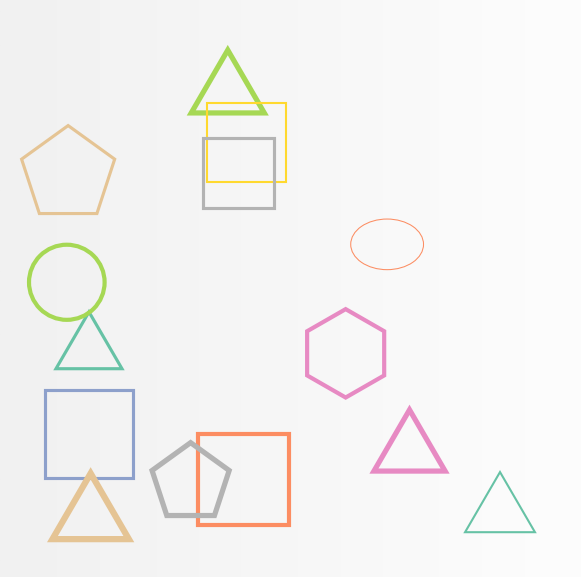[{"shape": "triangle", "thickness": 1, "radius": 0.35, "center": [0.86, 0.112]}, {"shape": "triangle", "thickness": 1.5, "radius": 0.33, "center": [0.153, 0.393]}, {"shape": "square", "thickness": 2, "radius": 0.39, "center": [0.419, 0.169]}, {"shape": "oval", "thickness": 0.5, "radius": 0.31, "center": [0.666, 0.576]}, {"shape": "square", "thickness": 1.5, "radius": 0.38, "center": [0.153, 0.247]}, {"shape": "hexagon", "thickness": 2, "radius": 0.38, "center": [0.595, 0.387]}, {"shape": "triangle", "thickness": 2.5, "radius": 0.35, "center": [0.705, 0.219]}, {"shape": "circle", "thickness": 2, "radius": 0.33, "center": [0.115, 0.51]}, {"shape": "triangle", "thickness": 2.5, "radius": 0.36, "center": [0.392, 0.84]}, {"shape": "square", "thickness": 1, "radius": 0.34, "center": [0.424, 0.752]}, {"shape": "triangle", "thickness": 3, "radius": 0.38, "center": [0.156, 0.104]}, {"shape": "pentagon", "thickness": 1.5, "radius": 0.42, "center": [0.117, 0.697]}, {"shape": "square", "thickness": 1.5, "radius": 0.3, "center": [0.41, 0.699]}, {"shape": "pentagon", "thickness": 2.5, "radius": 0.35, "center": [0.328, 0.163]}]